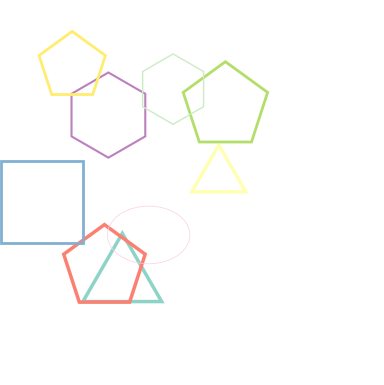[{"shape": "triangle", "thickness": 2.5, "radius": 0.59, "center": [0.318, 0.276]}, {"shape": "triangle", "thickness": 2.5, "radius": 0.4, "center": [0.568, 0.542]}, {"shape": "pentagon", "thickness": 2.5, "radius": 0.56, "center": [0.271, 0.305]}, {"shape": "square", "thickness": 2, "radius": 0.53, "center": [0.109, 0.476]}, {"shape": "pentagon", "thickness": 2, "radius": 0.58, "center": [0.585, 0.724]}, {"shape": "oval", "thickness": 0.5, "radius": 0.54, "center": [0.386, 0.39]}, {"shape": "hexagon", "thickness": 1.5, "radius": 0.55, "center": [0.282, 0.701]}, {"shape": "hexagon", "thickness": 1, "radius": 0.46, "center": [0.45, 0.769]}, {"shape": "pentagon", "thickness": 2, "radius": 0.45, "center": [0.188, 0.828]}]